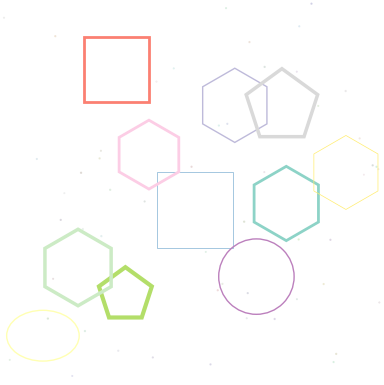[{"shape": "hexagon", "thickness": 2, "radius": 0.48, "center": [0.744, 0.471]}, {"shape": "oval", "thickness": 1, "radius": 0.47, "center": [0.111, 0.128]}, {"shape": "hexagon", "thickness": 1, "radius": 0.48, "center": [0.61, 0.726]}, {"shape": "square", "thickness": 2, "radius": 0.42, "center": [0.302, 0.82]}, {"shape": "square", "thickness": 0.5, "radius": 0.5, "center": [0.506, 0.454]}, {"shape": "pentagon", "thickness": 3, "radius": 0.36, "center": [0.326, 0.234]}, {"shape": "hexagon", "thickness": 2, "radius": 0.45, "center": [0.387, 0.598]}, {"shape": "pentagon", "thickness": 2.5, "radius": 0.49, "center": [0.732, 0.724]}, {"shape": "circle", "thickness": 1, "radius": 0.49, "center": [0.666, 0.282]}, {"shape": "hexagon", "thickness": 2.5, "radius": 0.5, "center": [0.203, 0.305]}, {"shape": "hexagon", "thickness": 0.5, "radius": 0.48, "center": [0.898, 0.552]}]